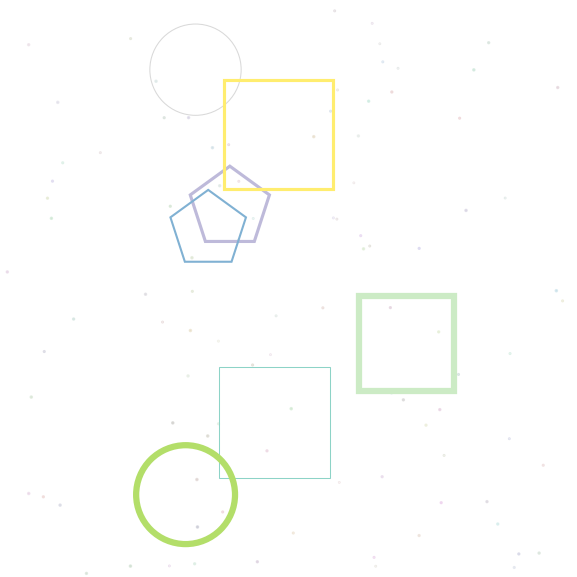[{"shape": "square", "thickness": 0.5, "radius": 0.48, "center": [0.476, 0.267]}, {"shape": "pentagon", "thickness": 1.5, "radius": 0.36, "center": [0.398, 0.639]}, {"shape": "pentagon", "thickness": 1, "radius": 0.34, "center": [0.361, 0.602]}, {"shape": "circle", "thickness": 3, "radius": 0.43, "center": [0.321, 0.143]}, {"shape": "circle", "thickness": 0.5, "radius": 0.4, "center": [0.339, 0.878]}, {"shape": "square", "thickness": 3, "radius": 0.41, "center": [0.703, 0.404]}, {"shape": "square", "thickness": 1.5, "radius": 0.47, "center": [0.483, 0.766]}]